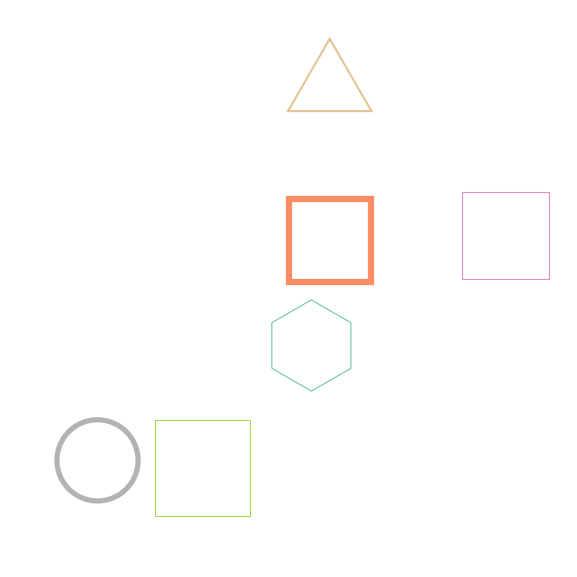[{"shape": "hexagon", "thickness": 0.5, "radius": 0.39, "center": [0.539, 0.401]}, {"shape": "square", "thickness": 3, "radius": 0.36, "center": [0.572, 0.582]}, {"shape": "square", "thickness": 0.5, "radius": 0.38, "center": [0.876, 0.591]}, {"shape": "square", "thickness": 0.5, "radius": 0.41, "center": [0.351, 0.188]}, {"shape": "triangle", "thickness": 1, "radius": 0.42, "center": [0.571, 0.848]}, {"shape": "circle", "thickness": 2.5, "radius": 0.35, "center": [0.169, 0.202]}]